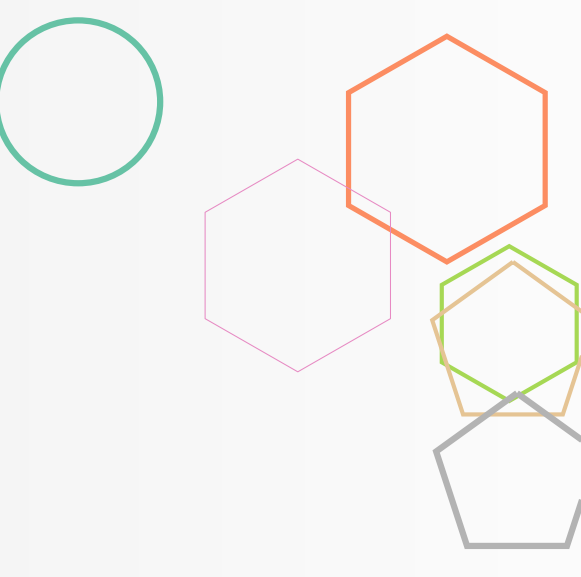[{"shape": "circle", "thickness": 3, "radius": 0.71, "center": [0.135, 0.823]}, {"shape": "hexagon", "thickness": 2.5, "radius": 0.98, "center": [0.769, 0.741]}, {"shape": "hexagon", "thickness": 0.5, "radius": 0.92, "center": [0.512, 0.539]}, {"shape": "hexagon", "thickness": 2, "radius": 0.67, "center": [0.876, 0.439]}, {"shape": "pentagon", "thickness": 2, "radius": 0.73, "center": [0.882, 0.4]}, {"shape": "pentagon", "thickness": 3, "radius": 0.73, "center": [0.889, 0.172]}]